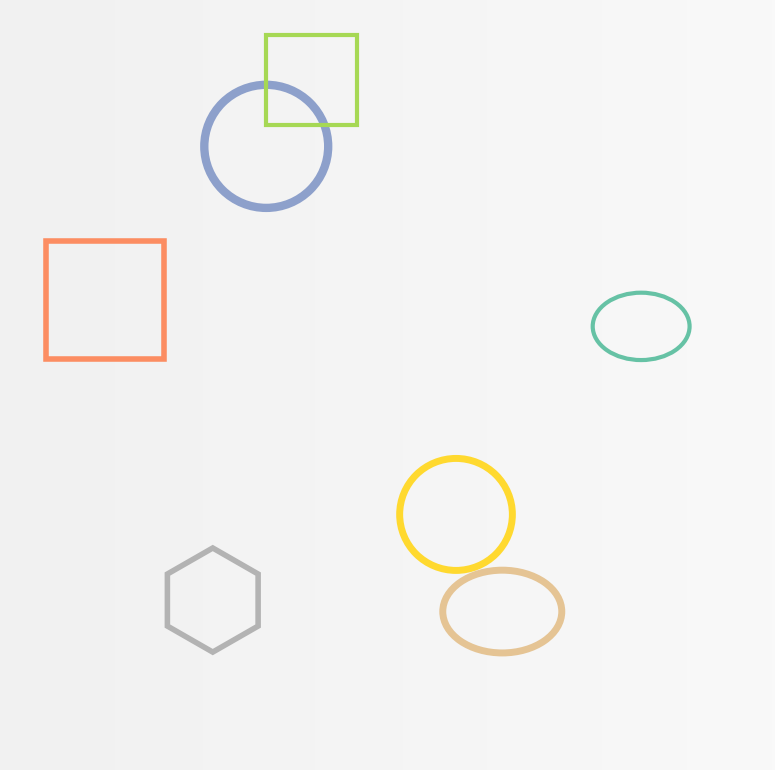[{"shape": "oval", "thickness": 1.5, "radius": 0.31, "center": [0.827, 0.576]}, {"shape": "square", "thickness": 2, "radius": 0.38, "center": [0.136, 0.611]}, {"shape": "circle", "thickness": 3, "radius": 0.4, "center": [0.344, 0.81]}, {"shape": "square", "thickness": 1.5, "radius": 0.29, "center": [0.402, 0.896]}, {"shape": "circle", "thickness": 2.5, "radius": 0.36, "center": [0.588, 0.332]}, {"shape": "oval", "thickness": 2.5, "radius": 0.38, "center": [0.648, 0.206]}, {"shape": "hexagon", "thickness": 2, "radius": 0.34, "center": [0.275, 0.221]}]